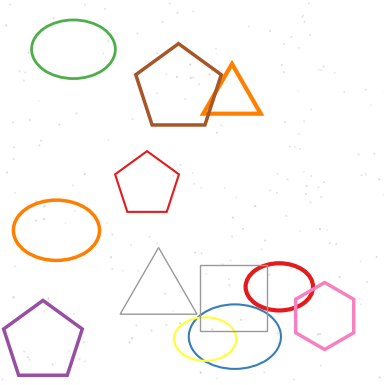[{"shape": "pentagon", "thickness": 1.5, "radius": 0.44, "center": [0.382, 0.52]}, {"shape": "oval", "thickness": 3, "radius": 0.44, "center": [0.726, 0.255]}, {"shape": "oval", "thickness": 1.5, "radius": 0.6, "center": [0.61, 0.126]}, {"shape": "oval", "thickness": 2, "radius": 0.54, "center": [0.191, 0.872]}, {"shape": "pentagon", "thickness": 2.5, "radius": 0.54, "center": [0.112, 0.112]}, {"shape": "oval", "thickness": 2.5, "radius": 0.56, "center": [0.147, 0.402]}, {"shape": "triangle", "thickness": 3, "radius": 0.43, "center": [0.603, 0.748]}, {"shape": "oval", "thickness": 1.5, "radius": 0.4, "center": [0.533, 0.119]}, {"shape": "pentagon", "thickness": 2.5, "radius": 0.58, "center": [0.464, 0.77]}, {"shape": "hexagon", "thickness": 2.5, "radius": 0.43, "center": [0.843, 0.179]}, {"shape": "triangle", "thickness": 1, "radius": 0.58, "center": [0.412, 0.242]}, {"shape": "square", "thickness": 1, "radius": 0.43, "center": [0.606, 0.226]}]